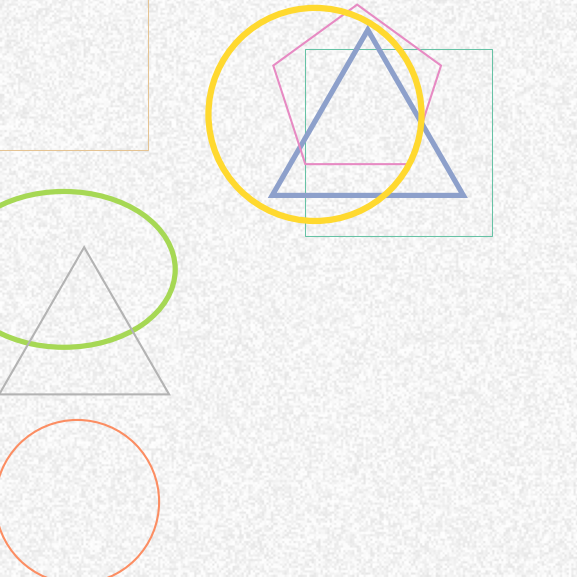[{"shape": "square", "thickness": 0.5, "radius": 0.81, "center": [0.69, 0.752]}, {"shape": "circle", "thickness": 1, "radius": 0.71, "center": [0.134, 0.13]}, {"shape": "triangle", "thickness": 2.5, "radius": 0.96, "center": [0.637, 0.756]}, {"shape": "pentagon", "thickness": 1, "radius": 0.76, "center": [0.618, 0.838]}, {"shape": "oval", "thickness": 2.5, "radius": 0.96, "center": [0.111, 0.533]}, {"shape": "circle", "thickness": 3, "radius": 0.92, "center": [0.545, 0.801]}, {"shape": "square", "thickness": 0.5, "radius": 0.67, "center": [0.122, 0.874]}, {"shape": "triangle", "thickness": 1, "radius": 0.85, "center": [0.146, 0.401]}]